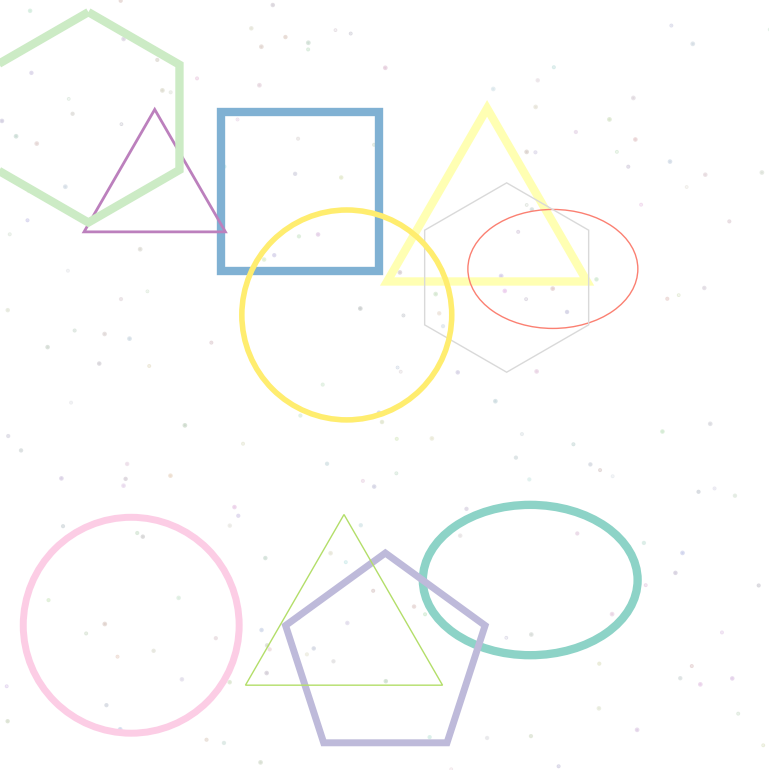[{"shape": "oval", "thickness": 3, "radius": 0.7, "center": [0.689, 0.247]}, {"shape": "triangle", "thickness": 3, "radius": 0.75, "center": [0.633, 0.709]}, {"shape": "pentagon", "thickness": 2.5, "radius": 0.68, "center": [0.5, 0.146]}, {"shape": "oval", "thickness": 0.5, "radius": 0.55, "center": [0.718, 0.651]}, {"shape": "square", "thickness": 3, "radius": 0.51, "center": [0.389, 0.751]}, {"shape": "triangle", "thickness": 0.5, "radius": 0.74, "center": [0.447, 0.184]}, {"shape": "circle", "thickness": 2.5, "radius": 0.7, "center": [0.17, 0.188]}, {"shape": "hexagon", "thickness": 0.5, "radius": 0.61, "center": [0.658, 0.64]}, {"shape": "triangle", "thickness": 1, "radius": 0.53, "center": [0.201, 0.752]}, {"shape": "hexagon", "thickness": 3, "radius": 0.68, "center": [0.115, 0.848]}, {"shape": "circle", "thickness": 2, "radius": 0.68, "center": [0.45, 0.591]}]